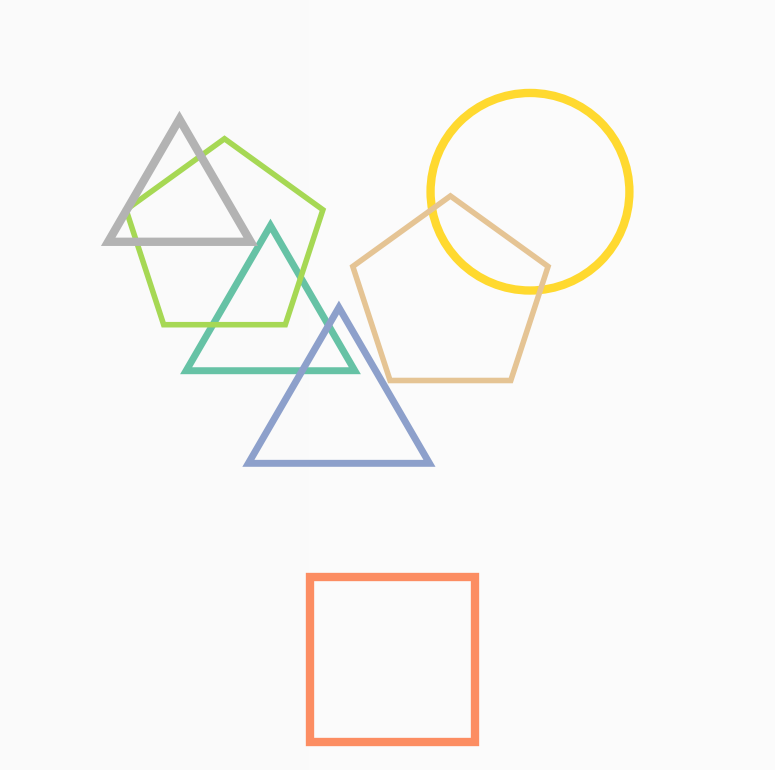[{"shape": "triangle", "thickness": 2.5, "radius": 0.63, "center": [0.349, 0.581]}, {"shape": "square", "thickness": 3, "radius": 0.53, "center": [0.506, 0.143]}, {"shape": "triangle", "thickness": 2.5, "radius": 0.67, "center": [0.437, 0.466]}, {"shape": "pentagon", "thickness": 2, "radius": 0.67, "center": [0.29, 0.686]}, {"shape": "circle", "thickness": 3, "radius": 0.64, "center": [0.684, 0.751]}, {"shape": "pentagon", "thickness": 2, "radius": 0.66, "center": [0.581, 0.613]}, {"shape": "triangle", "thickness": 3, "radius": 0.53, "center": [0.232, 0.739]}]